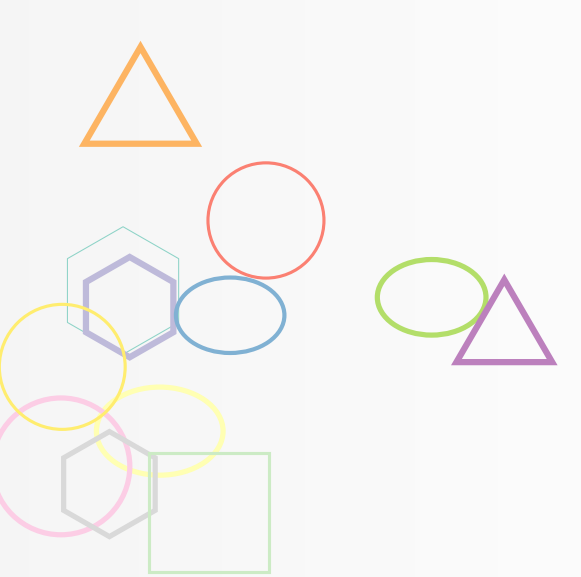[{"shape": "hexagon", "thickness": 0.5, "radius": 0.55, "center": [0.212, 0.496]}, {"shape": "oval", "thickness": 2.5, "radius": 0.54, "center": [0.275, 0.253]}, {"shape": "hexagon", "thickness": 3, "radius": 0.43, "center": [0.223, 0.467]}, {"shape": "circle", "thickness": 1.5, "radius": 0.5, "center": [0.458, 0.617]}, {"shape": "oval", "thickness": 2, "radius": 0.47, "center": [0.396, 0.453]}, {"shape": "triangle", "thickness": 3, "radius": 0.56, "center": [0.242, 0.806]}, {"shape": "oval", "thickness": 2.5, "radius": 0.47, "center": [0.743, 0.484]}, {"shape": "circle", "thickness": 2.5, "radius": 0.59, "center": [0.105, 0.192]}, {"shape": "hexagon", "thickness": 2.5, "radius": 0.45, "center": [0.188, 0.161]}, {"shape": "triangle", "thickness": 3, "radius": 0.48, "center": [0.868, 0.42]}, {"shape": "square", "thickness": 1.5, "radius": 0.52, "center": [0.36, 0.112]}, {"shape": "circle", "thickness": 1.5, "radius": 0.54, "center": [0.107, 0.364]}]